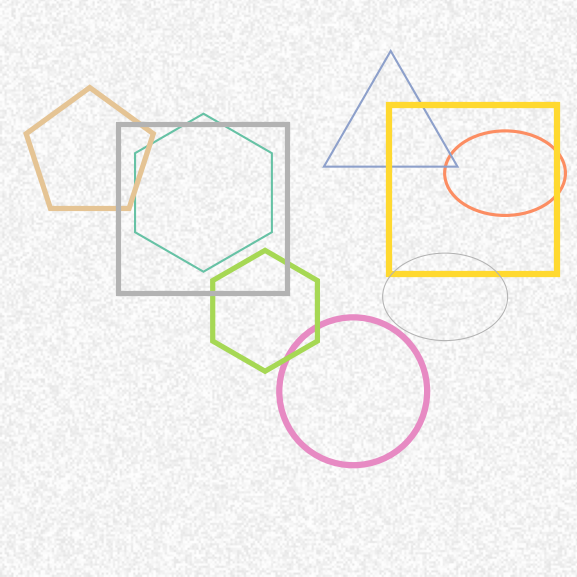[{"shape": "hexagon", "thickness": 1, "radius": 0.68, "center": [0.352, 0.665]}, {"shape": "oval", "thickness": 1.5, "radius": 0.52, "center": [0.875, 0.699]}, {"shape": "triangle", "thickness": 1, "radius": 0.67, "center": [0.677, 0.777]}, {"shape": "circle", "thickness": 3, "radius": 0.64, "center": [0.612, 0.322]}, {"shape": "hexagon", "thickness": 2.5, "radius": 0.52, "center": [0.459, 0.461]}, {"shape": "square", "thickness": 3, "radius": 0.73, "center": [0.819, 0.671]}, {"shape": "pentagon", "thickness": 2.5, "radius": 0.58, "center": [0.155, 0.732]}, {"shape": "square", "thickness": 2.5, "radius": 0.73, "center": [0.351, 0.638]}, {"shape": "oval", "thickness": 0.5, "radius": 0.54, "center": [0.771, 0.485]}]